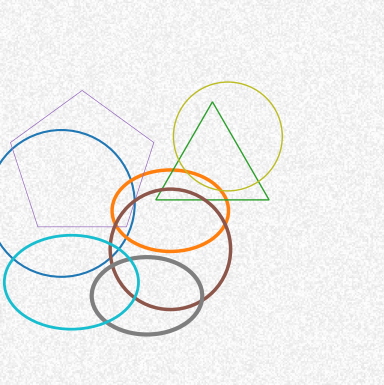[{"shape": "circle", "thickness": 1.5, "radius": 0.95, "center": [0.159, 0.472]}, {"shape": "oval", "thickness": 2.5, "radius": 0.76, "center": [0.442, 0.453]}, {"shape": "triangle", "thickness": 1, "radius": 0.85, "center": [0.552, 0.566]}, {"shape": "pentagon", "thickness": 0.5, "radius": 0.98, "center": [0.213, 0.569]}, {"shape": "circle", "thickness": 2.5, "radius": 0.78, "center": [0.443, 0.352]}, {"shape": "oval", "thickness": 3, "radius": 0.72, "center": [0.382, 0.232]}, {"shape": "circle", "thickness": 1, "radius": 0.71, "center": [0.592, 0.646]}, {"shape": "oval", "thickness": 2, "radius": 0.87, "center": [0.185, 0.267]}]